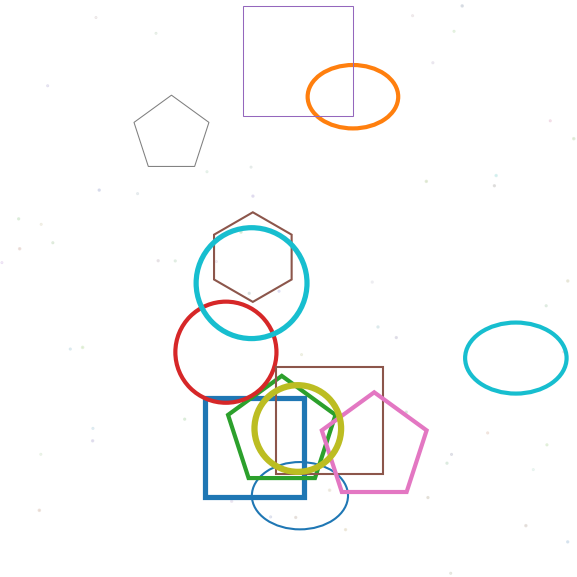[{"shape": "oval", "thickness": 1, "radius": 0.42, "center": [0.519, 0.141]}, {"shape": "square", "thickness": 2.5, "radius": 0.43, "center": [0.44, 0.224]}, {"shape": "oval", "thickness": 2, "radius": 0.39, "center": [0.611, 0.832]}, {"shape": "pentagon", "thickness": 2, "radius": 0.49, "center": [0.488, 0.25]}, {"shape": "circle", "thickness": 2, "radius": 0.44, "center": [0.391, 0.389]}, {"shape": "square", "thickness": 0.5, "radius": 0.48, "center": [0.516, 0.894]}, {"shape": "hexagon", "thickness": 1, "radius": 0.39, "center": [0.438, 0.554]}, {"shape": "square", "thickness": 1, "radius": 0.46, "center": [0.571, 0.271]}, {"shape": "pentagon", "thickness": 2, "radius": 0.48, "center": [0.648, 0.224]}, {"shape": "pentagon", "thickness": 0.5, "radius": 0.34, "center": [0.297, 0.766]}, {"shape": "circle", "thickness": 3, "radius": 0.38, "center": [0.516, 0.257]}, {"shape": "circle", "thickness": 2.5, "radius": 0.48, "center": [0.436, 0.509]}, {"shape": "oval", "thickness": 2, "radius": 0.44, "center": [0.893, 0.379]}]